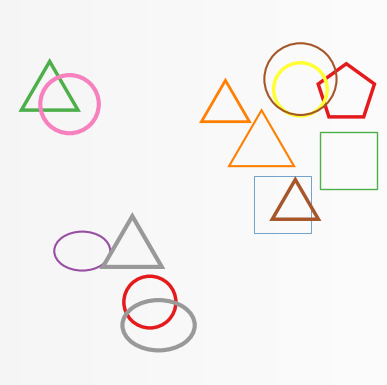[{"shape": "circle", "thickness": 2.5, "radius": 0.34, "center": [0.387, 0.215]}, {"shape": "pentagon", "thickness": 2.5, "radius": 0.38, "center": [0.894, 0.758]}, {"shape": "square", "thickness": 0.5, "radius": 0.37, "center": [0.729, 0.468]}, {"shape": "triangle", "thickness": 2.5, "radius": 0.42, "center": [0.128, 0.756]}, {"shape": "square", "thickness": 1, "radius": 0.37, "center": [0.899, 0.582]}, {"shape": "oval", "thickness": 1.5, "radius": 0.36, "center": [0.212, 0.348]}, {"shape": "triangle", "thickness": 1.5, "radius": 0.48, "center": [0.675, 0.617]}, {"shape": "triangle", "thickness": 2, "radius": 0.36, "center": [0.582, 0.72]}, {"shape": "circle", "thickness": 2.5, "radius": 0.35, "center": [0.775, 0.768]}, {"shape": "triangle", "thickness": 2.5, "radius": 0.34, "center": [0.762, 0.465]}, {"shape": "circle", "thickness": 1.5, "radius": 0.47, "center": [0.775, 0.795]}, {"shape": "circle", "thickness": 3, "radius": 0.38, "center": [0.179, 0.729]}, {"shape": "oval", "thickness": 3, "radius": 0.47, "center": [0.409, 0.155]}, {"shape": "triangle", "thickness": 3, "radius": 0.44, "center": [0.341, 0.351]}]